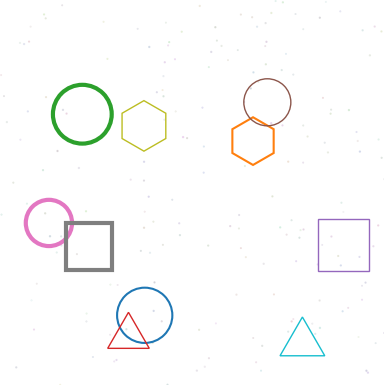[{"shape": "circle", "thickness": 1.5, "radius": 0.36, "center": [0.376, 0.181]}, {"shape": "hexagon", "thickness": 1.5, "radius": 0.31, "center": [0.657, 0.633]}, {"shape": "circle", "thickness": 3, "radius": 0.38, "center": [0.214, 0.703]}, {"shape": "triangle", "thickness": 1, "radius": 0.31, "center": [0.334, 0.126]}, {"shape": "square", "thickness": 1, "radius": 0.33, "center": [0.891, 0.364]}, {"shape": "circle", "thickness": 1, "radius": 0.31, "center": [0.694, 0.734]}, {"shape": "circle", "thickness": 3, "radius": 0.3, "center": [0.127, 0.421]}, {"shape": "square", "thickness": 3, "radius": 0.3, "center": [0.232, 0.36]}, {"shape": "hexagon", "thickness": 1, "radius": 0.33, "center": [0.374, 0.673]}, {"shape": "triangle", "thickness": 1, "radius": 0.34, "center": [0.785, 0.109]}]